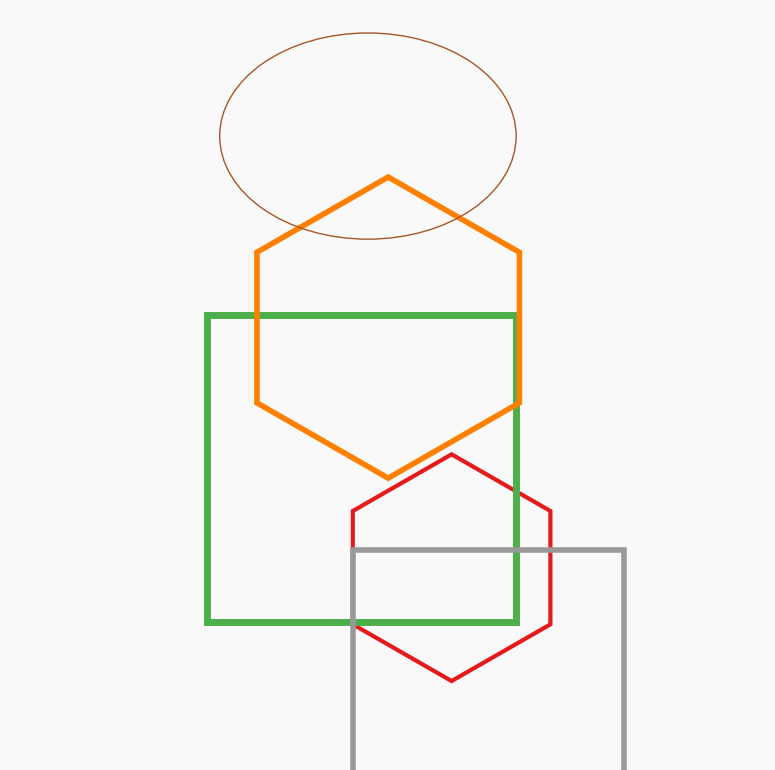[{"shape": "hexagon", "thickness": 1.5, "radius": 0.74, "center": [0.583, 0.263]}, {"shape": "square", "thickness": 2.5, "radius": 1.0, "center": [0.466, 0.392]}, {"shape": "hexagon", "thickness": 2, "radius": 0.98, "center": [0.501, 0.575]}, {"shape": "oval", "thickness": 0.5, "radius": 0.96, "center": [0.475, 0.823]}, {"shape": "square", "thickness": 2, "radius": 0.87, "center": [0.63, 0.111]}]